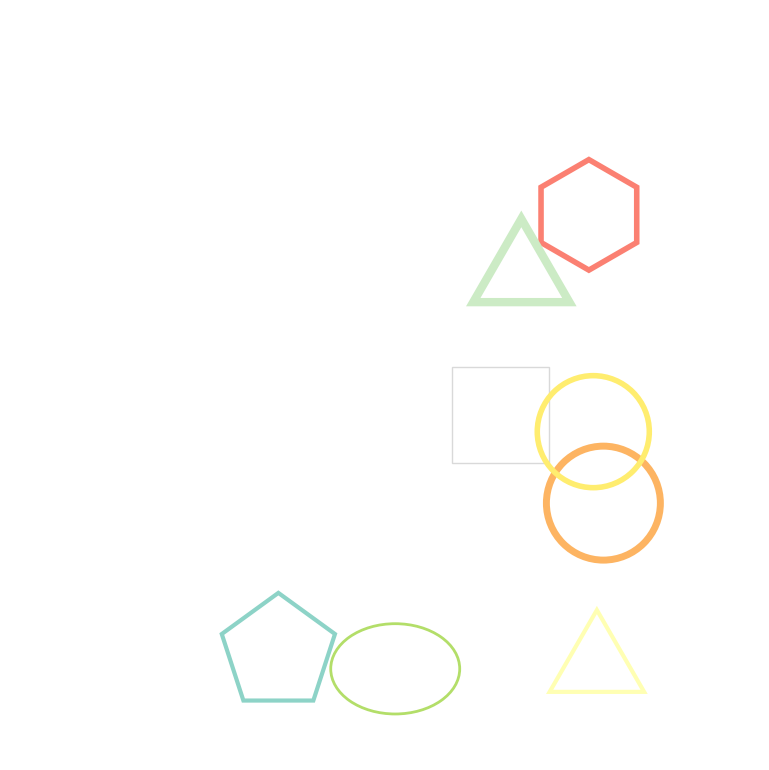[{"shape": "pentagon", "thickness": 1.5, "radius": 0.39, "center": [0.362, 0.153]}, {"shape": "triangle", "thickness": 1.5, "radius": 0.35, "center": [0.775, 0.137]}, {"shape": "hexagon", "thickness": 2, "radius": 0.36, "center": [0.765, 0.721]}, {"shape": "circle", "thickness": 2.5, "radius": 0.37, "center": [0.784, 0.347]}, {"shape": "oval", "thickness": 1, "radius": 0.42, "center": [0.513, 0.131]}, {"shape": "square", "thickness": 0.5, "radius": 0.31, "center": [0.65, 0.461]}, {"shape": "triangle", "thickness": 3, "radius": 0.36, "center": [0.677, 0.644]}, {"shape": "circle", "thickness": 2, "radius": 0.36, "center": [0.77, 0.439]}]